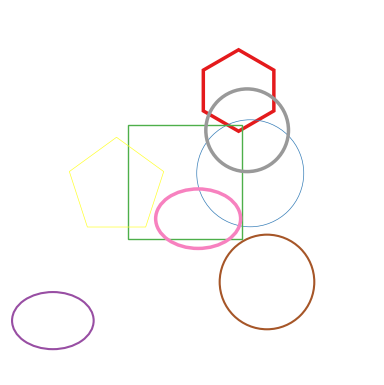[{"shape": "hexagon", "thickness": 2.5, "radius": 0.53, "center": [0.62, 0.765]}, {"shape": "circle", "thickness": 0.5, "radius": 0.69, "center": [0.65, 0.55]}, {"shape": "square", "thickness": 1, "radius": 0.74, "center": [0.48, 0.528]}, {"shape": "oval", "thickness": 1.5, "radius": 0.53, "center": [0.137, 0.167]}, {"shape": "pentagon", "thickness": 0.5, "radius": 0.64, "center": [0.303, 0.515]}, {"shape": "circle", "thickness": 1.5, "radius": 0.61, "center": [0.693, 0.268]}, {"shape": "oval", "thickness": 2.5, "radius": 0.55, "center": [0.515, 0.432]}, {"shape": "circle", "thickness": 2.5, "radius": 0.54, "center": [0.642, 0.662]}]